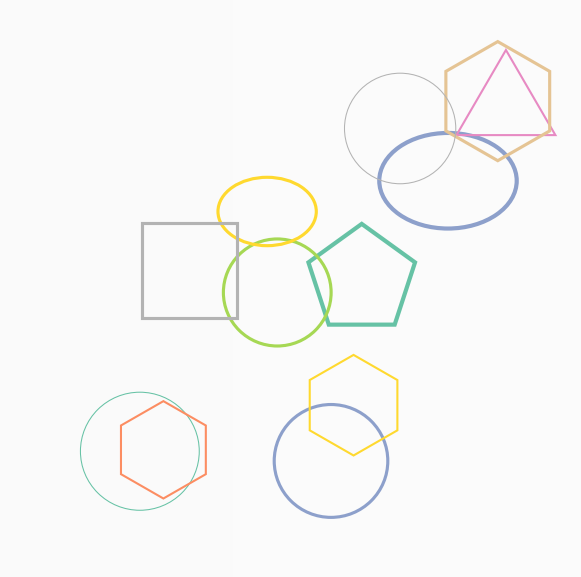[{"shape": "circle", "thickness": 0.5, "radius": 0.51, "center": [0.241, 0.218]}, {"shape": "pentagon", "thickness": 2, "radius": 0.48, "center": [0.622, 0.515]}, {"shape": "hexagon", "thickness": 1, "radius": 0.42, "center": [0.281, 0.22]}, {"shape": "circle", "thickness": 1.5, "radius": 0.49, "center": [0.569, 0.201]}, {"shape": "oval", "thickness": 2, "radius": 0.59, "center": [0.771, 0.686]}, {"shape": "triangle", "thickness": 1, "radius": 0.49, "center": [0.87, 0.814]}, {"shape": "circle", "thickness": 1.5, "radius": 0.46, "center": [0.477, 0.493]}, {"shape": "hexagon", "thickness": 1, "radius": 0.44, "center": [0.608, 0.298]}, {"shape": "oval", "thickness": 1.5, "radius": 0.42, "center": [0.46, 0.633]}, {"shape": "hexagon", "thickness": 1.5, "radius": 0.52, "center": [0.856, 0.824]}, {"shape": "square", "thickness": 1.5, "radius": 0.41, "center": [0.326, 0.531]}, {"shape": "circle", "thickness": 0.5, "radius": 0.48, "center": [0.688, 0.777]}]